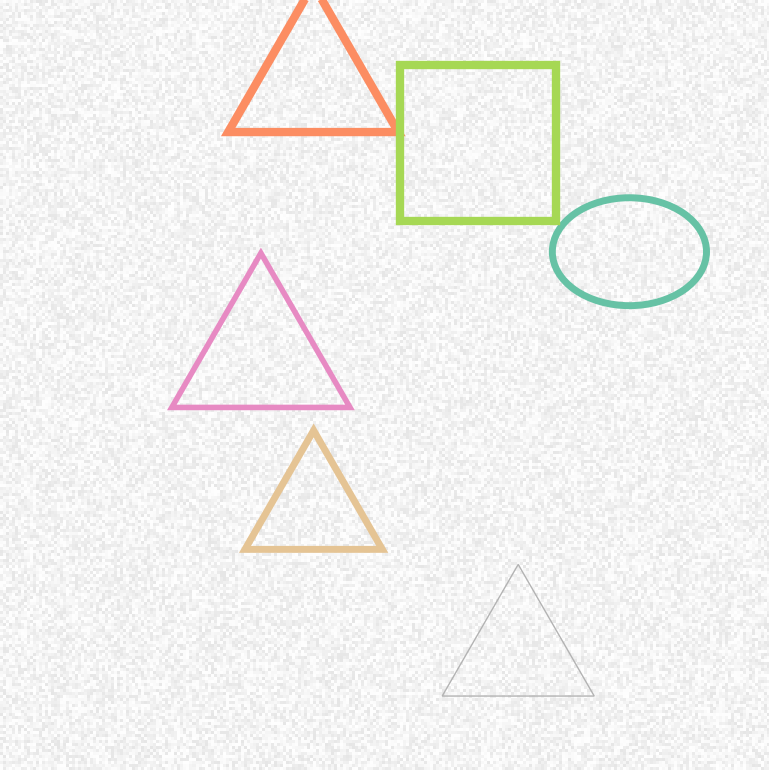[{"shape": "oval", "thickness": 2.5, "radius": 0.5, "center": [0.817, 0.673]}, {"shape": "triangle", "thickness": 3, "radius": 0.64, "center": [0.407, 0.892]}, {"shape": "triangle", "thickness": 2, "radius": 0.67, "center": [0.339, 0.538]}, {"shape": "square", "thickness": 3, "radius": 0.51, "center": [0.62, 0.815]}, {"shape": "triangle", "thickness": 2.5, "radius": 0.51, "center": [0.407, 0.338]}, {"shape": "triangle", "thickness": 0.5, "radius": 0.57, "center": [0.673, 0.153]}]